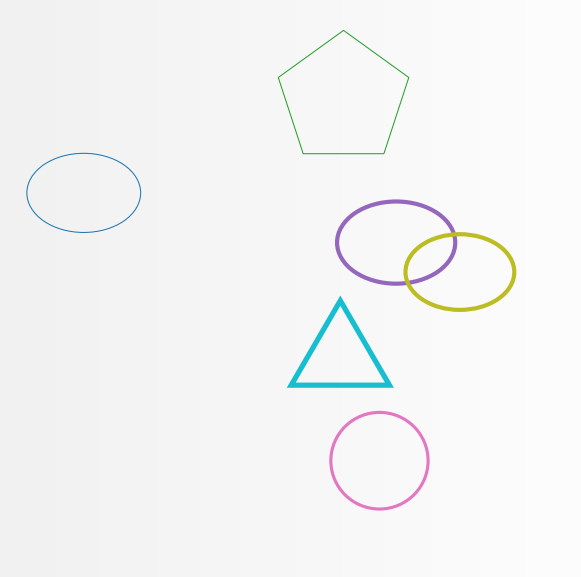[{"shape": "oval", "thickness": 0.5, "radius": 0.49, "center": [0.144, 0.665]}, {"shape": "pentagon", "thickness": 0.5, "radius": 0.59, "center": [0.591, 0.828]}, {"shape": "oval", "thickness": 2, "radius": 0.51, "center": [0.682, 0.579]}, {"shape": "circle", "thickness": 1.5, "radius": 0.42, "center": [0.653, 0.201]}, {"shape": "oval", "thickness": 2, "radius": 0.47, "center": [0.791, 0.528]}, {"shape": "triangle", "thickness": 2.5, "radius": 0.49, "center": [0.586, 0.381]}]